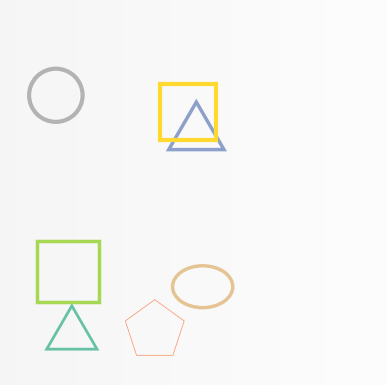[{"shape": "triangle", "thickness": 2, "radius": 0.37, "center": [0.185, 0.131]}, {"shape": "pentagon", "thickness": 0.5, "radius": 0.4, "center": [0.399, 0.142]}, {"shape": "triangle", "thickness": 2.5, "radius": 0.41, "center": [0.507, 0.653]}, {"shape": "square", "thickness": 2.5, "radius": 0.4, "center": [0.177, 0.294]}, {"shape": "square", "thickness": 3, "radius": 0.37, "center": [0.485, 0.71]}, {"shape": "oval", "thickness": 2.5, "radius": 0.39, "center": [0.523, 0.255]}, {"shape": "circle", "thickness": 3, "radius": 0.35, "center": [0.144, 0.753]}]